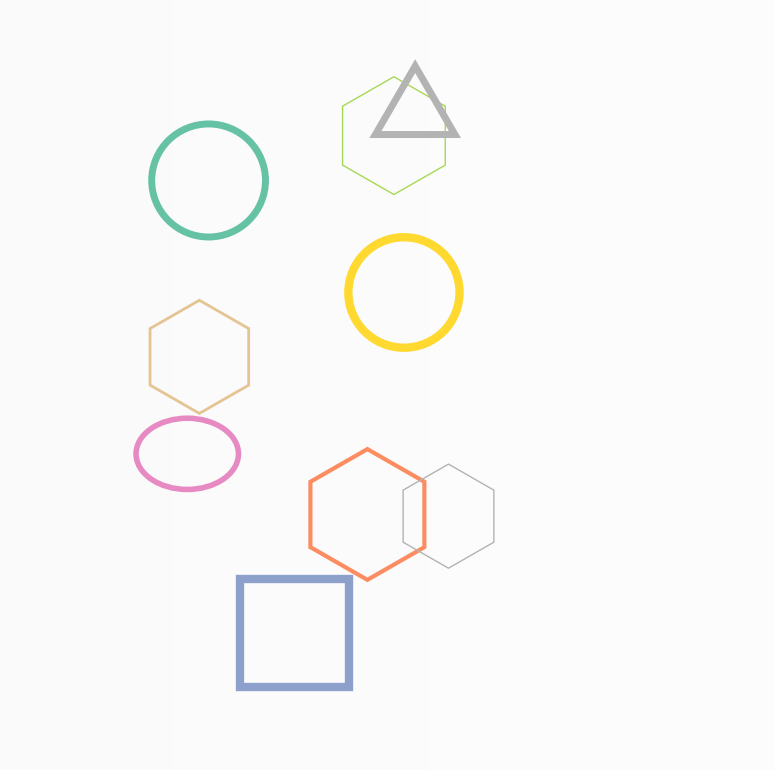[{"shape": "circle", "thickness": 2.5, "radius": 0.37, "center": [0.269, 0.766]}, {"shape": "hexagon", "thickness": 1.5, "radius": 0.42, "center": [0.474, 0.332]}, {"shape": "square", "thickness": 3, "radius": 0.35, "center": [0.38, 0.178]}, {"shape": "oval", "thickness": 2, "radius": 0.33, "center": [0.242, 0.411]}, {"shape": "hexagon", "thickness": 0.5, "radius": 0.38, "center": [0.508, 0.824]}, {"shape": "circle", "thickness": 3, "radius": 0.36, "center": [0.521, 0.62]}, {"shape": "hexagon", "thickness": 1, "radius": 0.37, "center": [0.257, 0.537]}, {"shape": "triangle", "thickness": 2.5, "radius": 0.3, "center": [0.536, 0.855]}, {"shape": "hexagon", "thickness": 0.5, "radius": 0.34, "center": [0.579, 0.33]}]